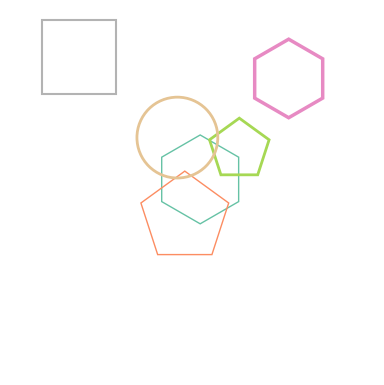[{"shape": "hexagon", "thickness": 1, "radius": 0.58, "center": [0.52, 0.534]}, {"shape": "pentagon", "thickness": 1, "radius": 0.6, "center": [0.48, 0.436]}, {"shape": "hexagon", "thickness": 2.5, "radius": 0.51, "center": [0.75, 0.796]}, {"shape": "pentagon", "thickness": 2, "radius": 0.41, "center": [0.622, 0.612]}, {"shape": "circle", "thickness": 2, "radius": 0.52, "center": [0.461, 0.643]}, {"shape": "square", "thickness": 1.5, "radius": 0.48, "center": [0.205, 0.852]}]